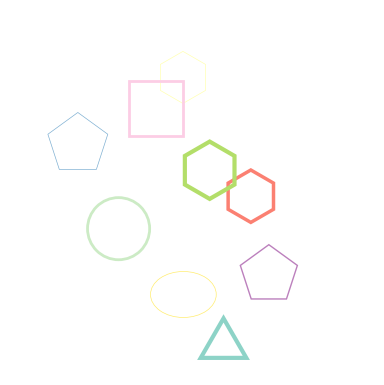[{"shape": "triangle", "thickness": 3, "radius": 0.34, "center": [0.581, 0.105]}, {"shape": "hexagon", "thickness": 0.5, "radius": 0.34, "center": [0.475, 0.799]}, {"shape": "hexagon", "thickness": 2.5, "radius": 0.34, "center": [0.651, 0.49]}, {"shape": "pentagon", "thickness": 0.5, "radius": 0.41, "center": [0.202, 0.626]}, {"shape": "hexagon", "thickness": 3, "radius": 0.37, "center": [0.545, 0.558]}, {"shape": "square", "thickness": 2, "radius": 0.35, "center": [0.406, 0.718]}, {"shape": "pentagon", "thickness": 1, "radius": 0.39, "center": [0.698, 0.287]}, {"shape": "circle", "thickness": 2, "radius": 0.4, "center": [0.308, 0.406]}, {"shape": "oval", "thickness": 0.5, "radius": 0.43, "center": [0.476, 0.235]}]